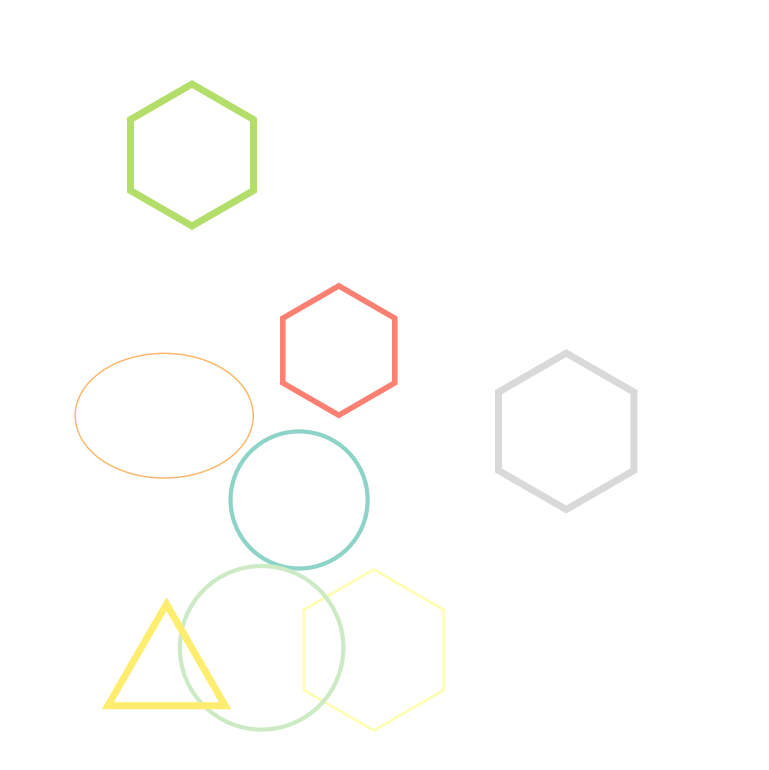[{"shape": "circle", "thickness": 1.5, "radius": 0.45, "center": [0.388, 0.351]}, {"shape": "hexagon", "thickness": 1, "radius": 0.52, "center": [0.485, 0.156]}, {"shape": "hexagon", "thickness": 2, "radius": 0.42, "center": [0.44, 0.545]}, {"shape": "oval", "thickness": 0.5, "radius": 0.58, "center": [0.213, 0.46]}, {"shape": "hexagon", "thickness": 2.5, "radius": 0.46, "center": [0.249, 0.799]}, {"shape": "hexagon", "thickness": 2.5, "radius": 0.51, "center": [0.735, 0.44]}, {"shape": "circle", "thickness": 1.5, "radius": 0.53, "center": [0.34, 0.159]}, {"shape": "triangle", "thickness": 2.5, "radius": 0.44, "center": [0.216, 0.127]}]